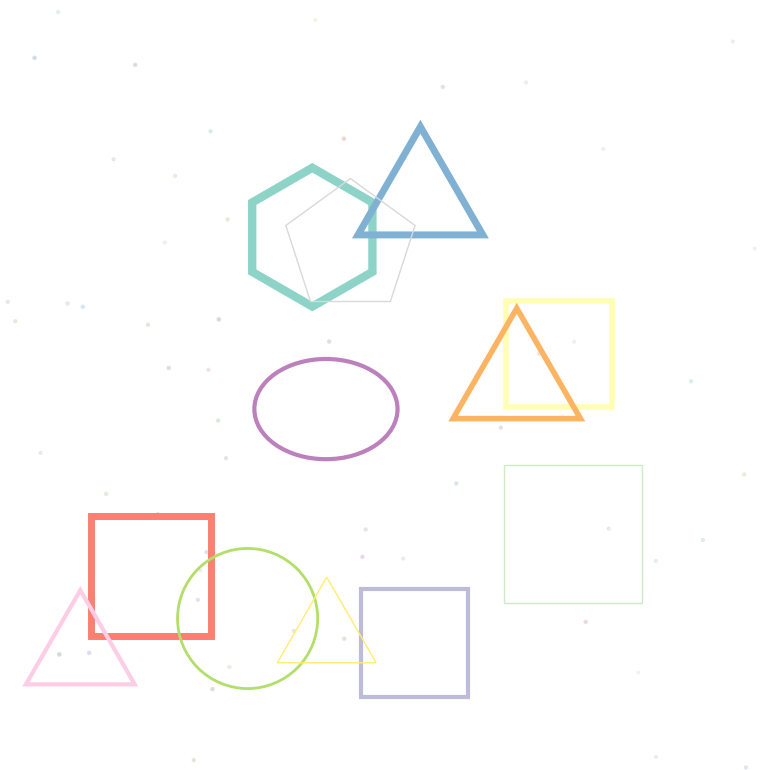[{"shape": "hexagon", "thickness": 3, "radius": 0.45, "center": [0.406, 0.692]}, {"shape": "square", "thickness": 2, "radius": 0.34, "center": [0.725, 0.541]}, {"shape": "square", "thickness": 1.5, "radius": 0.35, "center": [0.538, 0.165]}, {"shape": "square", "thickness": 2.5, "radius": 0.39, "center": [0.196, 0.252]}, {"shape": "triangle", "thickness": 2.5, "radius": 0.47, "center": [0.546, 0.742]}, {"shape": "triangle", "thickness": 2, "radius": 0.48, "center": [0.671, 0.504]}, {"shape": "circle", "thickness": 1, "radius": 0.45, "center": [0.322, 0.197]}, {"shape": "triangle", "thickness": 1.5, "radius": 0.41, "center": [0.104, 0.152]}, {"shape": "pentagon", "thickness": 0.5, "radius": 0.44, "center": [0.455, 0.68]}, {"shape": "oval", "thickness": 1.5, "radius": 0.46, "center": [0.423, 0.469]}, {"shape": "square", "thickness": 0.5, "radius": 0.45, "center": [0.745, 0.307]}, {"shape": "triangle", "thickness": 0.5, "radius": 0.37, "center": [0.424, 0.176]}]